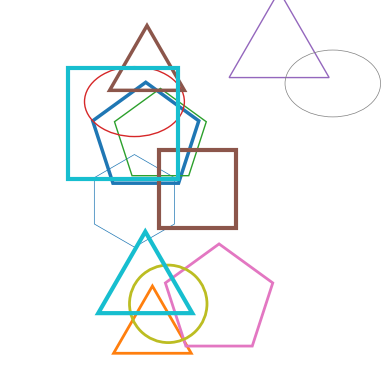[{"shape": "pentagon", "thickness": 2.5, "radius": 0.72, "center": [0.379, 0.641]}, {"shape": "hexagon", "thickness": 0.5, "radius": 0.6, "center": [0.349, 0.478]}, {"shape": "triangle", "thickness": 2, "radius": 0.58, "center": [0.396, 0.141]}, {"shape": "pentagon", "thickness": 1, "radius": 0.63, "center": [0.417, 0.645]}, {"shape": "oval", "thickness": 1, "radius": 0.65, "center": [0.349, 0.736]}, {"shape": "triangle", "thickness": 1, "radius": 0.75, "center": [0.725, 0.874]}, {"shape": "square", "thickness": 3, "radius": 0.5, "center": [0.513, 0.509]}, {"shape": "triangle", "thickness": 2.5, "radius": 0.56, "center": [0.382, 0.821]}, {"shape": "pentagon", "thickness": 2, "radius": 0.73, "center": [0.569, 0.22]}, {"shape": "oval", "thickness": 0.5, "radius": 0.62, "center": [0.864, 0.783]}, {"shape": "circle", "thickness": 2, "radius": 0.5, "center": [0.437, 0.211]}, {"shape": "triangle", "thickness": 3, "radius": 0.71, "center": [0.377, 0.257]}, {"shape": "square", "thickness": 3, "radius": 0.72, "center": [0.32, 0.679]}]